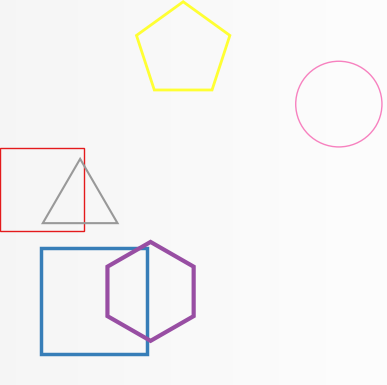[{"shape": "square", "thickness": 1, "radius": 0.54, "center": [0.109, 0.509]}, {"shape": "square", "thickness": 2.5, "radius": 0.69, "center": [0.243, 0.219]}, {"shape": "hexagon", "thickness": 3, "radius": 0.64, "center": [0.389, 0.243]}, {"shape": "pentagon", "thickness": 2, "radius": 0.63, "center": [0.473, 0.869]}, {"shape": "circle", "thickness": 1, "radius": 0.56, "center": [0.874, 0.73]}, {"shape": "triangle", "thickness": 1.5, "radius": 0.56, "center": [0.207, 0.476]}]